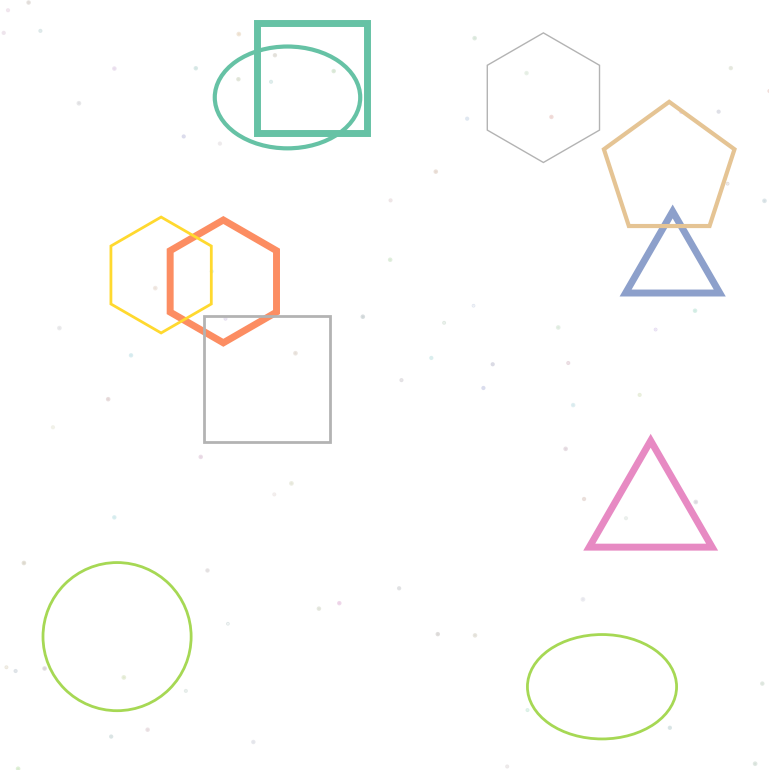[{"shape": "oval", "thickness": 1.5, "radius": 0.47, "center": [0.373, 0.873]}, {"shape": "square", "thickness": 2.5, "radius": 0.36, "center": [0.406, 0.899]}, {"shape": "hexagon", "thickness": 2.5, "radius": 0.4, "center": [0.29, 0.635]}, {"shape": "triangle", "thickness": 2.5, "radius": 0.35, "center": [0.874, 0.655]}, {"shape": "triangle", "thickness": 2.5, "radius": 0.46, "center": [0.845, 0.335]}, {"shape": "oval", "thickness": 1, "radius": 0.48, "center": [0.782, 0.108]}, {"shape": "circle", "thickness": 1, "radius": 0.48, "center": [0.152, 0.173]}, {"shape": "hexagon", "thickness": 1, "radius": 0.38, "center": [0.209, 0.643]}, {"shape": "pentagon", "thickness": 1.5, "radius": 0.45, "center": [0.869, 0.779]}, {"shape": "hexagon", "thickness": 0.5, "radius": 0.42, "center": [0.706, 0.873]}, {"shape": "square", "thickness": 1, "radius": 0.41, "center": [0.347, 0.508]}]